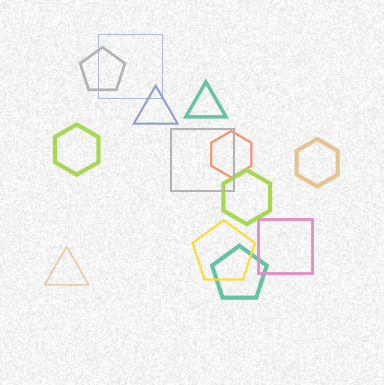[{"shape": "pentagon", "thickness": 3, "radius": 0.37, "center": [0.622, 0.287]}, {"shape": "triangle", "thickness": 2.5, "radius": 0.3, "center": [0.535, 0.727]}, {"shape": "hexagon", "thickness": 1.5, "radius": 0.3, "center": [0.601, 0.599]}, {"shape": "triangle", "thickness": 1.5, "radius": 0.33, "center": [0.404, 0.712]}, {"shape": "square", "thickness": 0.5, "radius": 0.42, "center": [0.338, 0.83]}, {"shape": "square", "thickness": 2, "radius": 0.35, "center": [0.741, 0.362]}, {"shape": "hexagon", "thickness": 3, "radius": 0.33, "center": [0.199, 0.612]}, {"shape": "hexagon", "thickness": 3, "radius": 0.35, "center": [0.641, 0.488]}, {"shape": "pentagon", "thickness": 1.5, "radius": 0.43, "center": [0.581, 0.343]}, {"shape": "hexagon", "thickness": 3, "radius": 0.31, "center": [0.824, 0.577]}, {"shape": "triangle", "thickness": 1, "radius": 0.33, "center": [0.173, 0.293]}, {"shape": "square", "thickness": 1.5, "radius": 0.4, "center": [0.526, 0.584]}, {"shape": "pentagon", "thickness": 2, "radius": 0.31, "center": [0.266, 0.816]}]